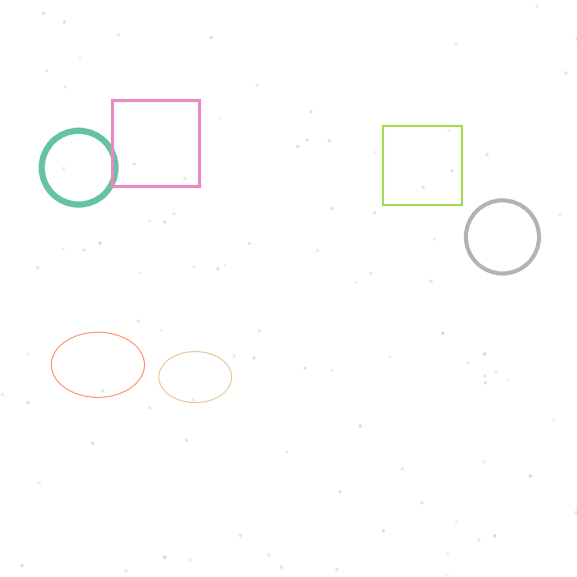[{"shape": "circle", "thickness": 3, "radius": 0.32, "center": [0.136, 0.709]}, {"shape": "oval", "thickness": 0.5, "radius": 0.4, "center": [0.17, 0.367]}, {"shape": "square", "thickness": 1.5, "radius": 0.37, "center": [0.27, 0.752]}, {"shape": "square", "thickness": 1, "radius": 0.34, "center": [0.731, 0.712]}, {"shape": "oval", "thickness": 0.5, "radius": 0.32, "center": [0.338, 0.346]}, {"shape": "circle", "thickness": 2, "radius": 0.32, "center": [0.87, 0.589]}]